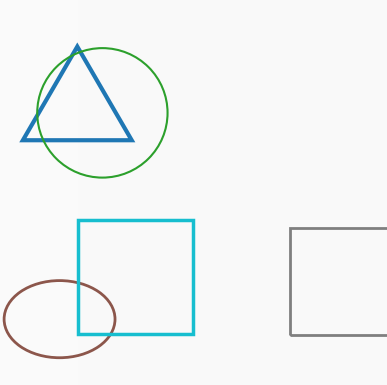[{"shape": "triangle", "thickness": 3, "radius": 0.81, "center": [0.199, 0.717]}, {"shape": "circle", "thickness": 1.5, "radius": 0.84, "center": [0.264, 0.707]}, {"shape": "oval", "thickness": 2, "radius": 0.72, "center": [0.154, 0.171]}, {"shape": "square", "thickness": 2, "radius": 0.7, "center": [0.889, 0.269]}, {"shape": "square", "thickness": 2.5, "radius": 0.74, "center": [0.35, 0.28]}]